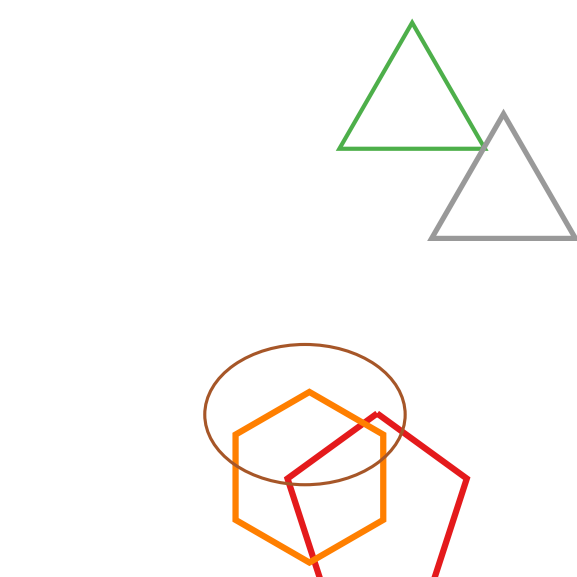[{"shape": "pentagon", "thickness": 3, "radius": 0.82, "center": [0.653, 0.12]}, {"shape": "triangle", "thickness": 2, "radius": 0.73, "center": [0.714, 0.814]}, {"shape": "hexagon", "thickness": 3, "radius": 0.74, "center": [0.536, 0.173]}, {"shape": "oval", "thickness": 1.5, "radius": 0.87, "center": [0.528, 0.281]}, {"shape": "triangle", "thickness": 2.5, "radius": 0.72, "center": [0.872, 0.658]}]